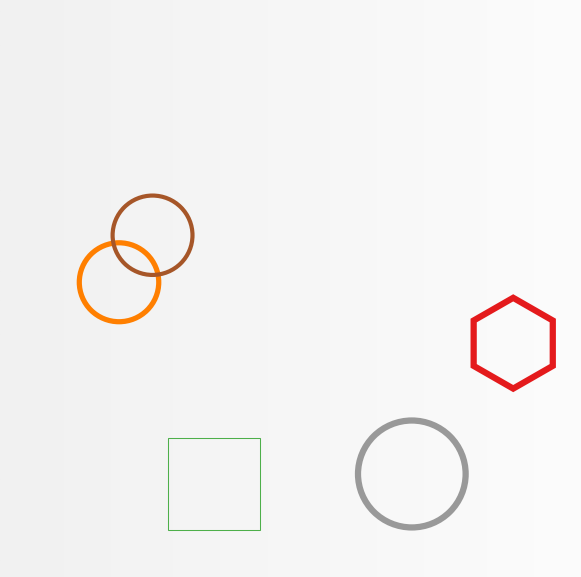[{"shape": "hexagon", "thickness": 3, "radius": 0.39, "center": [0.883, 0.405]}, {"shape": "square", "thickness": 0.5, "radius": 0.4, "center": [0.369, 0.161]}, {"shape": "circle", "thickness": 2.5, "radius": 0.34, "center": [0.205, 0.51]}, {"shape": "circle", "thickness": 2, "radius": 0.34, "center": [0.262, 0.592]}, {"shape": "circle", "thickness": 3, "radius": 0.46, "center": [0.709, 0.178]}]